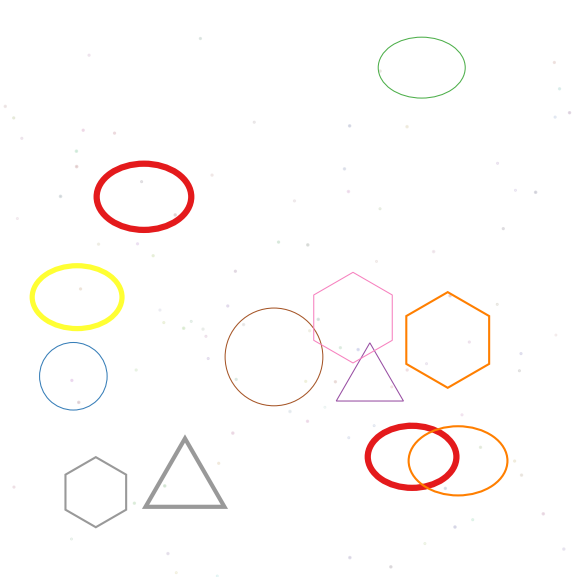[{"shape": "oval", "thickness": 3, "radius": 0.41, "center": [0.249, 0.658]}, {"shape": "oval", "thickness": 3, "radius": 0.38, "center": [0.714, 0.208]}, {"shape": "circle", "thickness": 0.5, "radius": 0.29, "center": [0.127, 0.348]}, {"shape": "oval", "thickness": 0.5, "radius": 0.38, "center": [0.73, 0.882]}, {"shape": "triangle", "thickness": 0.5, "radius": 0.34, "center": [0.64, 0.338]}, {"shape": "oval", "thickness": 1, "radius": 0.43, "center": [0.793, 0.201]}, {"shape": "hexagon", "thickness": 1, "radius": 0.41, "center": [0.775, 0.41]}, {"shape": "oval", "thickness": 2.5, "radius": 0.39, "center": [0.134, 0.485]}, {"shape": "circle", "thickness": 0.5, "radius": 0.42, "center": [0.474, 0.381]}, {"shape": "hexagon", "thickness": 0.5, "radius": 0.39, "center": [0.611, 0.449]}, {"shape": "hexagon", "thickness": 1, "radius": 0.3, "center": [0.166, 0.147]}, {"shape": "triangle", "thickness": 2, "radius": 0.39, "center": [0.32, 0.161]}]